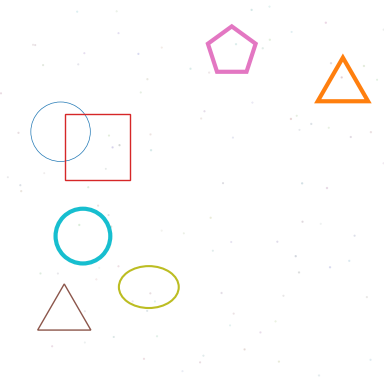[{"shape": "circle", "thickness": 0.5, "radius": 0.39, "center": [0.157, 0.658]}, {"shape": "triangle", "thickness": 3, "radius": 0.38, "center": [0.891, 0.775]}, {"shape": "square", "thickness": 1, "radius": 0.43, "center": [0.253, 0.618]}, {"shape": "triangle", "thickness": 1, "radius": 0.4, "center": [0.167, 0.183]}, {"shape": "pentagon", "thickness": 3, "radius": 0.33, "center": [0.602, 0.866]}, {"shape": "oval", "thickness": 1.5, "radius": 0.39, "center": [0.387, 0.254]}, {"shape": "circle", "thickness": 3, "radius": 0.36, "center": [0.215, 0.387]}]